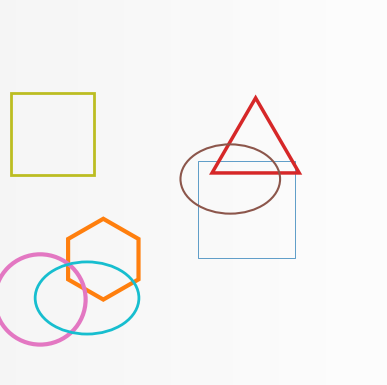[{"shape": "square", "thickness": 0.5, "radius": 0.63, "center": [0.636, 0.456]}, {"shape": "hexagon", "thickness": 3, "radius": 0.52, "center": [0.267, 0.327]}, {"shape": "triangle", "thickness": 2.5, "radius": 0.65, "center": [0.66, 0.616]}, {"shape": "oval", "thickness": 1.5, "radius": 0.64, "center": [0.594, 0.535]}, {"shape": "circle", "thickness": 3, "radius": 0.59, "center": [0.104, 0.222]}, {"shape": "square", "thickness": 2, "radius": 0.53, "center": [0.136, 0.651]}, {"shape": "oval", "thickness": 2, "radius": 0.67, "center": [0.225, 0.226]}]